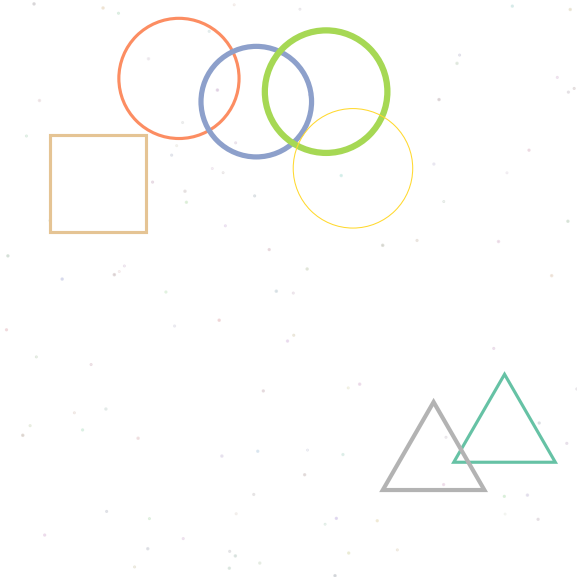[{"shape": "triangle", "thickness": 1.5, "radius": 0.51, "center": [0.874, 0.249]}, {"shape": "circle", "thickness": 1.5, "radius": 0.52, "center": [0.31, 0.863]}, {"shape": "circle", "thickness": 2.5, "radius": 0.48, "center": [0.444, 0.823]}, {"shape": "circle", "thickness": 3, "radius": 0.53, "center": [0.565, 0.84]}, {"shape": "circle", "thickness": 0.5, "radius": 0.52, "center": [0.611, 0.708]}, {"shape": "square", "thickness": 1.5, "radius": 0.42, "center": [0.17, 0.681]}, {"shape": "triangle", "thickness": 2, "radius": 0.51, "center": [0.751, 0.201]}]